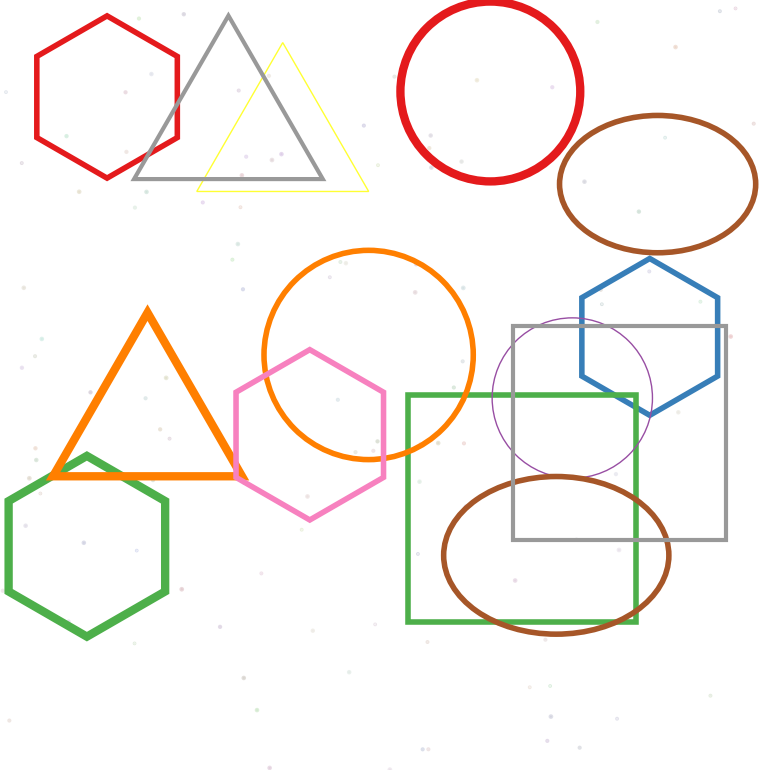[{"shape": "hexagon", "thickness": 2, "radius": 0.53, "center": [0.139, 0.874]}, {"shape": "circle", "thickness": 3, "radius": 0.58, "center": [0.637, 0.881]}, {"shape": "hexagon", "thickness": 2, "radius": 0.51, "center": [0.844, 0.562]}, {"shape": "hexagon", "thickness": 3, "radius": 0.59, "center": [0.113, 0.291]}, {"shape": "square", "thickness": 2, "radius": 0.74, "center": [0.678, 0.34]}, {"shape": "circle", "thickness": 0.5, "radius": 0.52, "center": [0.743, 0.483]}, {"shape": "circle", "thickness": 2, "radius": 0.68, "center": [0.479, 0.539]}, {"shape": "triangle", "thickness": 3, "radius": 0.71, "center": [0.192, 0.452]}, {"shape": "triangle", "thickness": 0.5, "radius": 0.64, "center": [0.367, 0.816]}, {"shape": "oval", "thickness": 2, "radius": 0.64, "center": [0.854, 0.761]}, {"shape": "oval", "thickness": 2, "radius": 0.73, "center": [0.722, 0.279]}, {"shape": "hexagon", "thickness": 2, "radius": 0.55, "center": [0.402, 0.435]}, {"shape": "triangle", "thickness": 1.5, "radius": 0.71, "center": [0.297, 0.838]}, {"shape": "square", "thickness": 1.5, "radius": 0.69, "center": [0.805, 0.438]}]